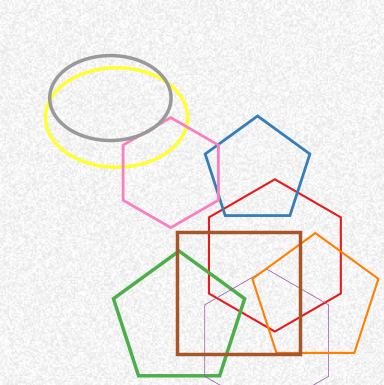[{"shape": "hexagon", "thickness": 1.5, "radius": 0.99, "center": [0.714, 0.337]}, {"shape": "pentagon", "thickness": 2, "radius": 0.71, "center": [0.669, 0.556]}, {"shape": "pentagon", "thickness": 2.5, "radius": 0.9, "center": [0.465, 0.169]}, {"shape": "hexagon", "thickness": 0.5, "radius": 0.93, "center": [0.693, 0.115]}, {"shape": "pentagon", "thickness": 1.5, "radius": 0.86, "center": [0.819, 0.223]}, {"shape": "oval", "thickness": 2.5, "radius": 0.92, "center": [0.303, 0.695]}, {"shape": "square", "thickness": 2.5, "radius": 0.79, "center": [0.62, 0.24]}, {"shape": "hexagon", "thickness": 2, "radius": 0.71, "center": [0.444, 0.552]}, {"shape": "oval", "thickness": 2.5, "radius": 0.79, "center": [0.287, 0.745]}]